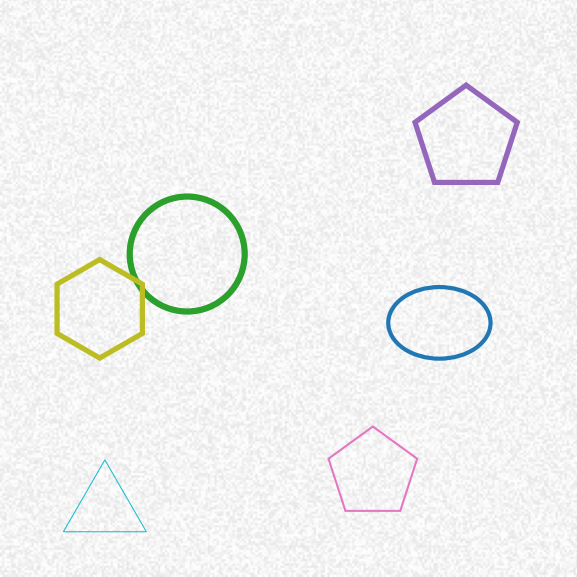[{"shape": "oval", "thickness": 2, "radius": 0.44, "center": [0.761, 0.44]}, {"shape": "circle", "thickness": 3, "radius": 0.5, "center": [0.324, 0.559]}, {"shape": "pentagon", "thickness": 2.5, "radius": 0.47, "center": [0.807, 0.759]}, {"shape": "pentagon", "thickness": 1, "radius": 0.4, "center": [0.646, 0.18]}, {"shape": "hexagon", "thickness": 2.5, "radius": 0.43, "center": [0.173, 0.464]}, {"shape": "triangle", "thickness": 0.5, "radius": 0.41, "center": [0.182, 0.12]}]